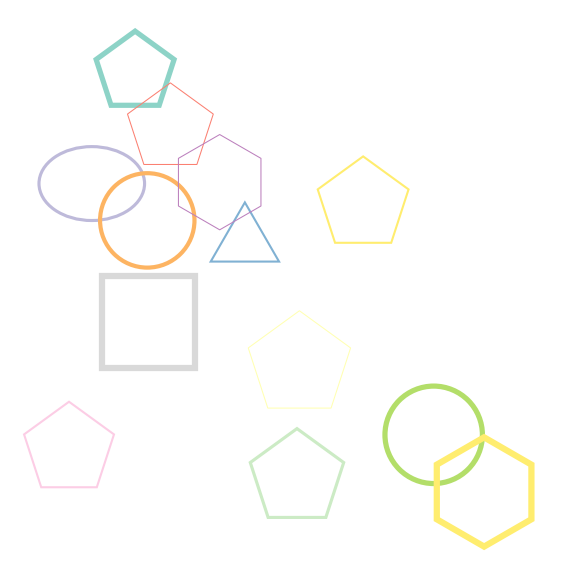[{"shape": "pentagon", "thickness": 2.5, "radius": 0.35, "center": [0.234, 0.874]}, {"shape": "pentagon", "thickness": 0.5, "radius": 0.47, "center": [0.518, 0.368]}, {"shape": "oval", "thickness": 1.5, "radius": 0.46, "center": [0.159, 0.681]}, {"shape": "pentagon", "thickness": 0.5, "radius": 0.39, "center": [0.295, 0.778]}, {"shape": "triangle", "thickness": 1, "radius": 0.34, "center": [0.424, 0.58]}, {"shape": "circle", "thickness": 2, "radius": 0.41, "center": [0.255, 0.617]}, {"shape": "circle", "thickness": 2.5, "radius": 0.42, "center": [0.751, 0.246]}, {"shape": "pentagon", "thickness": 1, "radius": 0.41, "center": [0.12, 0.222]}, {"shape": "square", "thickness": 3, "radius": 0.4, "center": [0.257, 0.441]}, {"shape": "hexagon", "thickness": 0.5, "radius": 0.41, "center": [0.38, 0.684]}, {"shape": "pentagon", "thickness": 1.5, "radius": 0.43, "center": [0.514, 0.172]}, {"shape": "hexagon", "thickness": 3, "radius": 0.47, "center": [0.838, 0.147]}, {"shape": "pentagon", "thickness": 1, "radius": 0.41, "center": [0.629, 0.646]}]